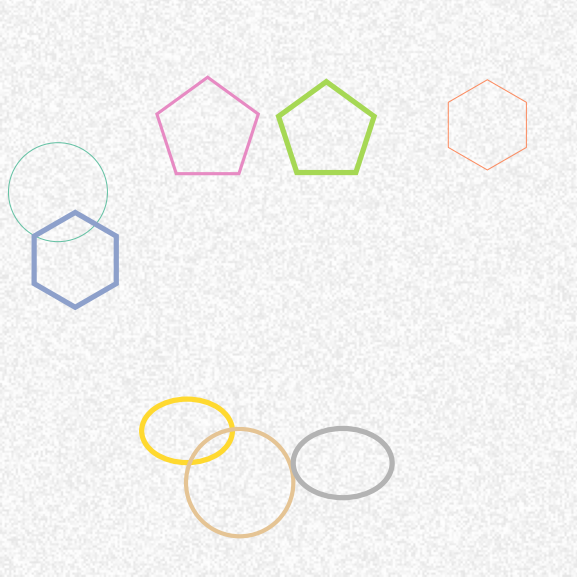[{"shape": "circle", "thickness": 0.5, "radius": 0.43, "center": [0.1, 0.666]}, {"shape": "hexagon", "thickness": 0.5, "radius": 0.39, "center": [0.844, 0.783]}, {"shape": "hexagon", "thickness": 2.5, "radius": 0.41, "center": [0.13, 0.549]}, {"shape": "pentagon", "thickness": 1.5, "radius": 0.46, "center": [0.359, 0.773]}, {"shape": "pentagon", "thickness": 2.5, "radius": 0.43, "center": [0.565, 0.771]}, {"shape": "oval", "thickness": 2.5, "radius": 0.39, "center": [0.324, 0.253]}, {"shape": "circle", "thickness": 2, "radius": 0.46, "center": [0.415, 0.163]}, {"shape": "oval", "thickness": 2.5, "radius": 0.43, "center": [0.593, 0.197]}]